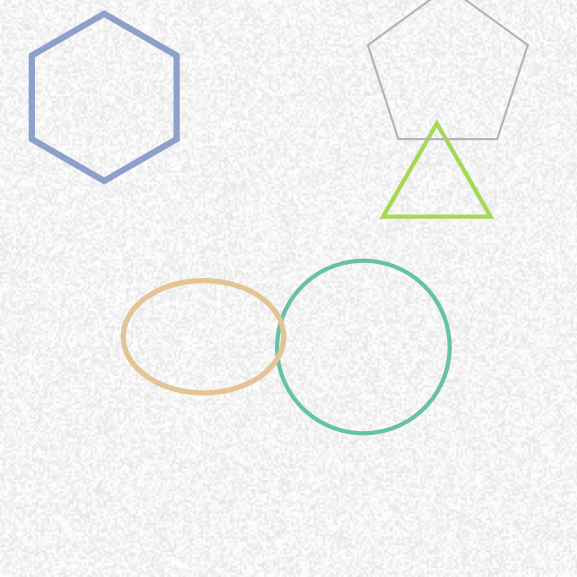[{"shape": "circle", "thickness": 2, "radius": 0.75, "center": [0.629, 0.398]}, {"shape": "hexagon", "thickness": 3, "radius": 0.72, "center": [0.18, 0.831]}, {"shape": "triangle", "thickness": 2, "radius": 0.54, "center": [0.756, 0.678]}, {"shape": "oval", "thickness": 2.5, "radius": 0.69, "center": [0.352, 0.416]}, {"shape": "pentagon", "thickness": 1, "radius": 0.73, "center": [0.775, 0.876]}]